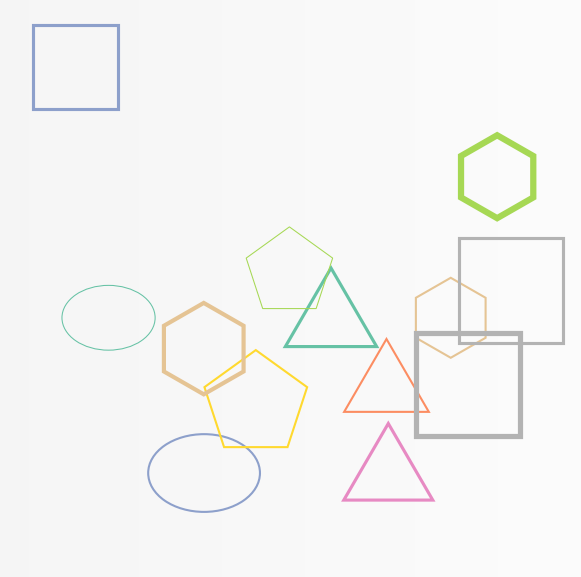[{"shape": "triangle", "thickness": 1.5, "radius": 0.45, "center": [0.569, 0.444]}, {"shape": "oval", "thickness": 0.5, "radius": 0.4, "center": [0.187, 0.449]}, {"shape": "triangle", "thickness": 1, "radius": 0.42, "center": [0.665, 0.328]}, {"shape": "oval", "thickness": 1, "radius": 0.48, "center": [0.351, 0.18]}, {"shape": "square", "thickness": 1.5, "radius": 0.37, "center": [0.13, 0.883]}, {"shape": "triangle", "thickness": 1.5, "radius": 0.44, "center": [0.668, 0.177]}, {"shape": "pentagon", "thickness": 0.5, "radius": 0.39, "center": [0.498, 0.528]}, {"shape": "hexagon", "thickness": 3, "radius": 0.36, "center": [0.855, 0.693]}, {"shape": "pentagon", "thickness": 1, "radius": 0.46, "center": [0.44, 0.3]}, {"shape": "hexagon", "thickness": 2, "radius": 0.4, "center": [0.351, 0.395]}, {"shape": "hexagon", "thickness": 1, "radius": 0.35, "center": [0.775, 0.449]}, {"shape": "square", "thickness": 2.5, "radius": 0.45, "center": [0.806, 0.333]}, {"shape": "square", "thickness": 1.5, "radius": 0.45, "center": [0.879, 0.496]}]